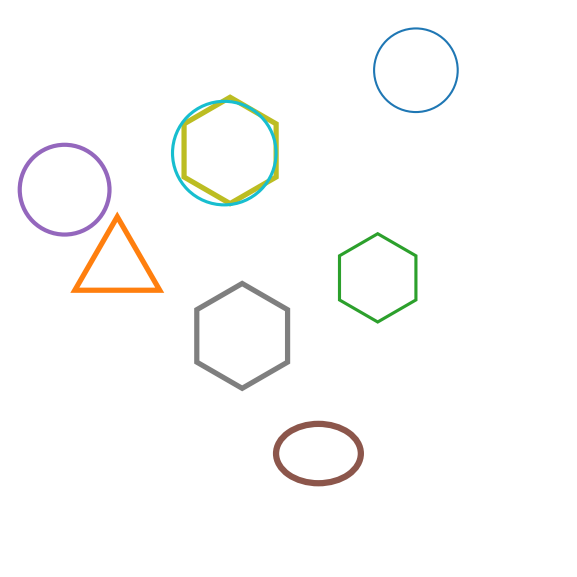[{"shape": "circle", "thickness": 1, "radius": 0.36, "center": [0.72, 0.877]}, {"shape": "triangle", "thickness": 2.5, "radius": 0.42, "center": [0.203, 0.539]}, {"shape": "hexagon", "thickness": 1.5, "radius": 0.38, "center": [0.654, 0.518]}, {"shape": "circle", "thickness": 2, "radius": 0.39, "center": [0.112, 0.671]}, {"shape": "oval", "thickness": 3, "radius": 0.37, "center": [0.551, 0.214]}, {"shape": "hexagon", "thickness": 2.5, "radius": 0.45, "center": [0.419, 0.417]}, {"shape": "hexagon", "thickness": 2.5, "radius": 0.46, "center": [0.398, 0.739]}, {"shape": "circle", "thickness": 1.5, "radius": 0.45, "center": [0.388, 0.734]}]